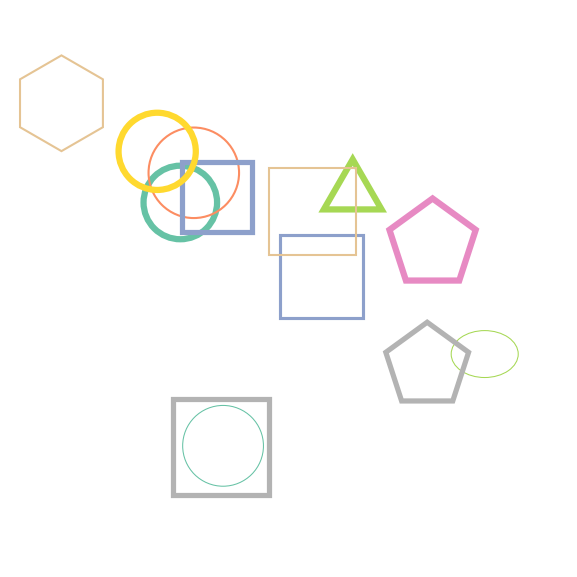[{"shape": "circle", "thickness": 3, "radius": 0.32, "center": [0.312, 0.649]}, {"shape": "circle", "thickness": 0.5, "radius": 0.35, "center": [0.386, 0.227]}, {"shape": "circle", "thickness": 1, "radius": 0.39, "center": [0.336, 0.7]}, {"shape": "square", "thickness": 2.5, "radius": 0.3, "center": [0.376, 0.658]}, {"shape": "square", "thickness": 1.5, "radius": 0.36, "center": [0.557, 0.521]}, {"shape": "pentagon", "thickness": 3, "radius": 0.39, "center": [0.749, 0.577]}, {"shape": "triangle", "thickness": 3, "radius": 0.29, "center": [0.611, 0.665]}, {"shape": "oval", "thickness": 0.5, "radius": 0.29, "center": [0.839, 0.386]}, {"shape": "circle", "thickness": 3, "radius": 0.33, "center": [0.272, 0.737]}, {"shape": "square", "thickness": 1, "radius": 0.37, "center": [0.541, 0.632]}, {"shape": "hexagon", "thickness": 1, "radius": 0.41, "center": [0.106, 0.82]}, {"shape": "square", "thickness": 2.5, "radius": 0.42, "center": [0.383, 0.225]}, {"shape": "pentagon", "thickness": 2.5, "radius": 0.38, "center": [0.74, 0.366]}]